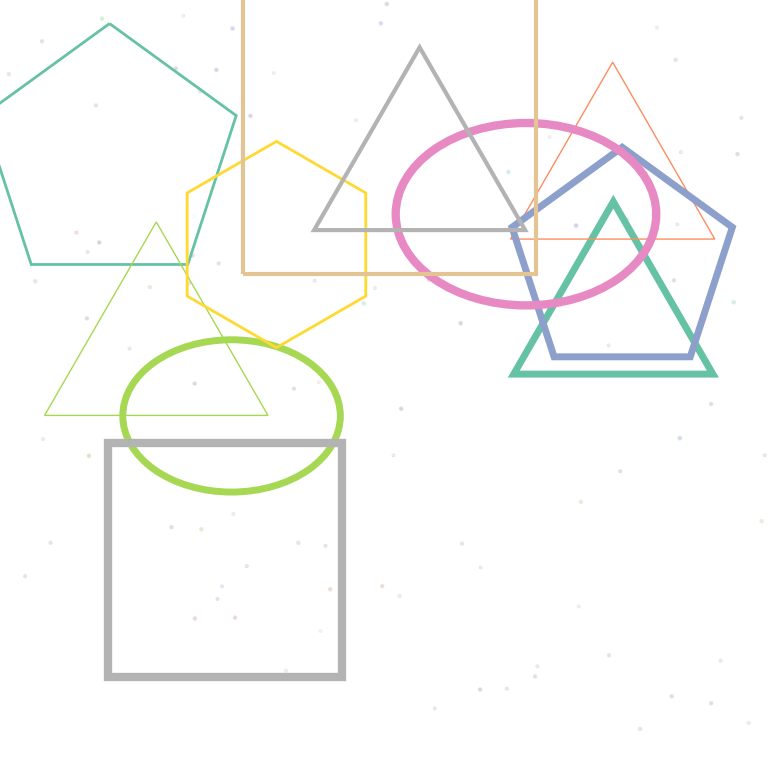[{"shape": "pentagon", "thickness": 1, "radius": 0.86, "center": [0.142, 0.796]}, {"shape": "triangle", "thickness": 2.5, "radius": 0.75, "center": [0.796, 0.589]}, {"shape": "triangle", "thickness": 0.5, "radius": 0.77, "center": [0.796, 0.766]}, {"shape": "pentagon", "thickness": 2.5, "radius": 0.75, "center": [0.808, 0.658]}, {"shape": "oval", "thickness": 3, "radius": 0.85, "center": [0.683, 0.722]}, {"shape": "oval", "thickness": 2.5, "radius": 0.71, "center": [0.301, 0.46]}, {"shape": "triangle", "thickness": 0.5, "radius": 0.84, "center": [0.203, 0.544]}, {"shape": "hexagon", "thickness": 1, "radius": 0.67, "center": [0.359, 0.682]}, {"shape": "square", "thickness": 1.5, "radius": 0.95, "center": [0.505, 0.834]}, {"shape": "triangle", "thickness": 1.5, "radius": 0.79, "center": [0.545, 0.78]}, {"shape": "square", "thickness": 3, "radius": 0.76, "center": [0.293, 0.272]}]